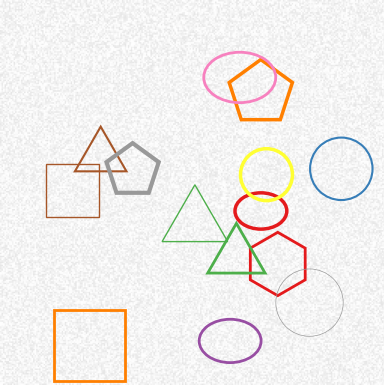[{"shape": "hexagon", "thickness": 2, "radius": 0.41, "center": [0.721, 0.314]}, {"shape": "oval", "thickness": 2.5, "radius": 0.34, "center": [0.678, 0.452]}, {"shape": "circle", "thickness": 1.5, "radius": 0.41, "center": [0.887, 0.562]}, {"shape": "triangle", "thickness": 1, "radius": 0.49, "center": [0.506, 0.422]}, {"shape": "triangle", "thickness": 2, "radius": 0.43, "center": [0.614, 0.334]}, {"shape": "oval", "thickness": 2, "radius": 0.4, "center": [0.598, 0.114]}, {"shape": "pentagon", "thickness": 2.5, "radius": 0.43, "center": [0.677, 0.759]}, {"shape": "square", "thickness": 2, "radius": 0.46, "center": [0.233, 0.102]}, {"shape": "circle", "thickness": 2.5, "radius": 0.34, "center": [0.692, 0.546]}, {"shape": "triangle", "thickness": 1.5, "radius": 0.39, "center": [0.262, 0.594]}, {"shape": "square", "thickness": 1, "radius": 0.34, "center": [0.189, 0.506]}, {"shape": "oval", "thickness": 2, "radius": 0.47, "center": [0.623, 0.799]}, {"shape": "circle", "thickness": 0.5, "radius": 0.44, "center": [0.804, 0.214]}, {"shape": "pentagon", "thickness": 3, "radius": 0.36, "center": [0.344, 0.557]}]